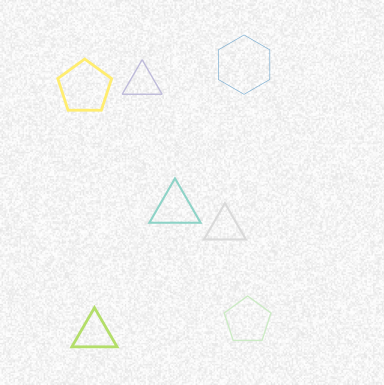[{"shape": "triangle", "thickness": 1.5, "radius": 0.38, "center": [0.454, 0.46]}, {"shape": "triangle", "thickness": 1, "radius": 0.3, "center": [0.369, 0.785]}, {"shape": "hexagon", "thickness": 0.5, "radius": 0.39, "center": [0.634, 0.832]}, {"shape": "triangle", "thickness": 2, "radius": 0.34, "center": [0.245, 0.133]}, {"shape": "triangle", "thickness": 1.5, "radius": 0.31, "center": [0.584, 0.409]}, {"shape": "pentagon", "thickness": 1, "radius": 0.32, "center": [0.643, 0.167]}, {"shape": "pentagon", "thickness": 2, "radius": 0.37, "center": [0.22, 0.773]}]